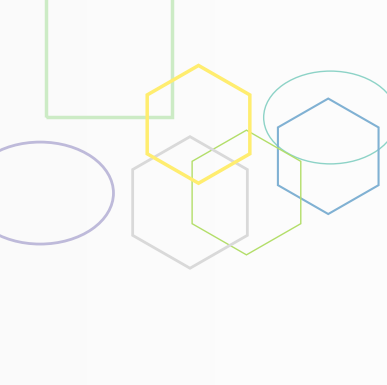[{"shape": "oval", "thickness": 1, "radius": 0.86, "center": [0.853, 0.695]}, {"shape": "oval", "thickness": 2, "radius": 0.95, "center": [0.104, 0.499]}, {"shape": "hexagon", "thickness": 1.5, "radius": 0.75, "center": [0.847, 0.594]}, {"shape": "hexagon", "thickness": 1, "radius": 0.81, "center": [0.636, 0.5]}, {"shape": "hexagon", "thickness": 2, "radius": 0.85, "center": [0.49, 0.474]}, {"shape": "square", "thickness": 2.5, "radius": 0.82, "center": [0.281, 0.859]}, {"shape": "hexagon", "thickness": 2.5, "radius": 0.76, "center": [0.512, 0.677]}]